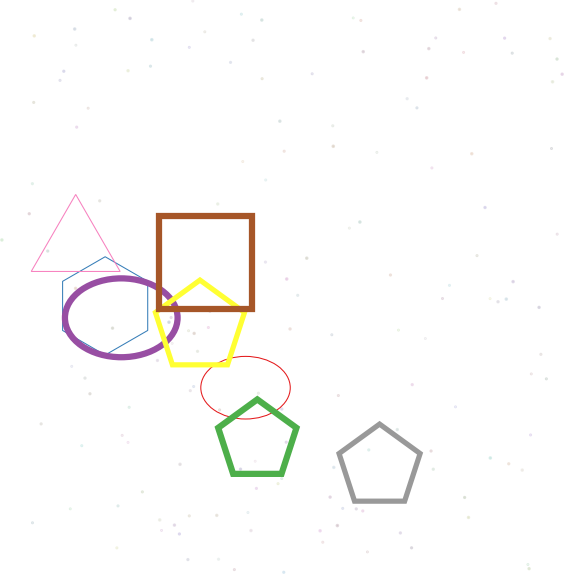[{"shape": "oval", "thickness": 0.5, "radius": 0.39, "center": [0.425, 0.328]}, {"shape": "hexagon", "thickness": 0.5, "radius": 0.43, "center": [0.182, 0.469]}, {"shape": "pentagon", "thickness": 3, "radius": 0.36, "center": [0.446, 0.236]}, {"shape": "oval", "thickness": 3, "radius": 0.49, "center": [0.21, 0.449]}, {"shape": "pentagon", "thickness": 2.5, "radius": 0.41, "center": [0.346, 0.433]}, {"shape": "square", "thickness": 3, "radius": 0.4, "center": [0.356, 0.545]}, {"shape": "triangle", "thickness": 0.5, "radius": 0.44, "center": [0.131, 0.574]}, {"shape": "pentagon", "thickness": 2.5, "radius": 0.37, "center": [0.657, 0.191]}]